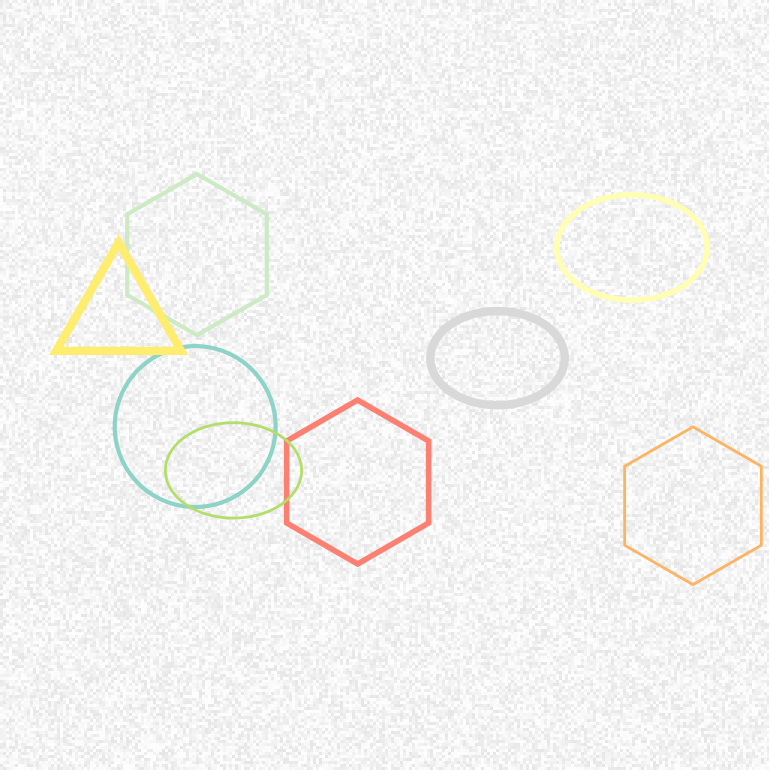[{"shape": "circle", "thickness": 1.5, "radius": 0.52, "center": [0.253, 0.446]}, {"shape": "oval", "thickness": 2, "radius": 0.49, "center": [0.821, 0.679]}, {"shape": "hexagon", "thickness": 2, "radius": 0.53, "center": [0.464, 0.374]}, {"shape": "hexagon", "thickness": 1, "radius": 0.51, "center": [0.9, 0.343]}, {"shape": "oval", "thickness": 1, "radius": 0.44, "center": [0.303, 0.389]}, {"shape": "oval", "thickness": 3, "radius": 0.44, "center": [0.646, 0.535]}, {"shape": "hexagon", "thickness": 1.5, "radius": 0.52, "center": [0.256, 0.669]}, {"shape": "triangle", "thickness": 3, "radius": 0.47, "center": [0.154, 0.591]}]